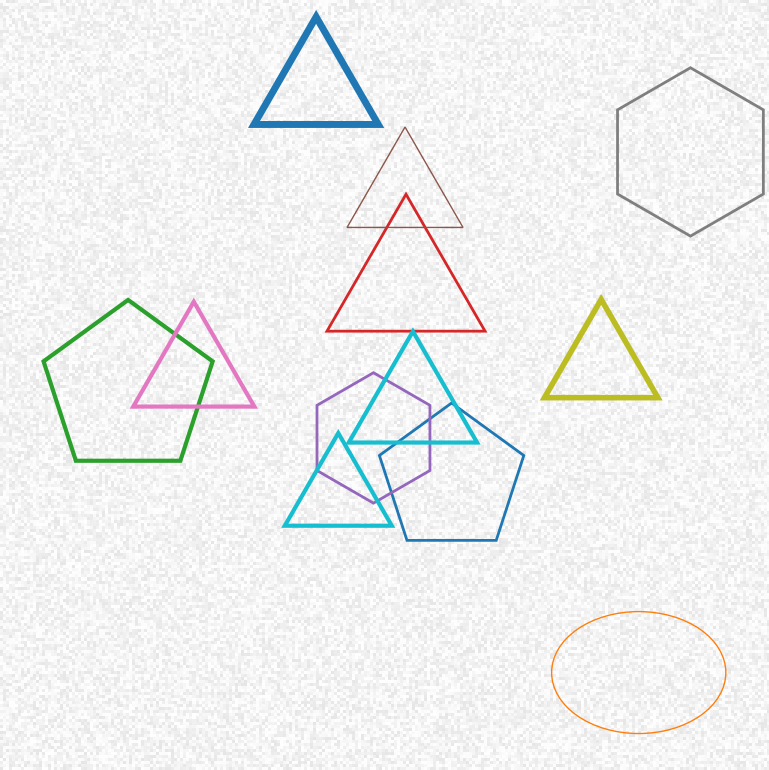[{"shape": "triangle", "thickness": 2.5, "radius": 0.47, "center": [0.411, 0.885]}, {"shape": "pentagon", "thickness": 1, "radius": 0.49, "center": [0.586, 0.378]}, {"shape": "oval", "thickness": 0.5, "radius": 0.57, "center": [0.83, 0.127]}, {"shape": "pentagon", "thickness": 1.5, "radius": 0.58, "center": [0.166, 0.495]}, {"shape": "triangle", "thickness": 1, "radius": 0.59, "center": [0.527, 0.629]}, {"shape": "hexagon", "thickness": 1, "radius": 0.42, "center": [0.485, 0.431]}, {"shape": "triangle", "thickness": 0.5, "radius": 0.43, "center": [0.526, 0.748]}, {"shape": "triangle", "thickness": 1.5, "radius": 0.45, "center": [0.252, 0.517]}, {"shape": "hexagon", "thickness": 1, "radius": 0.55, "center": [0.897, 0.803]}, {"shape": "triangle", "thickness": 2, "radius": 0.43, "center": [0.781, 0.526]}, {"shape": "triangle", "thickness": 1.5, "radius": 0.48, "center": [0.536, 0.473]}, {"shape": "triangle", "thickness": 1.5, "radius": 0.4, "center": [0.439, 0.357]}]